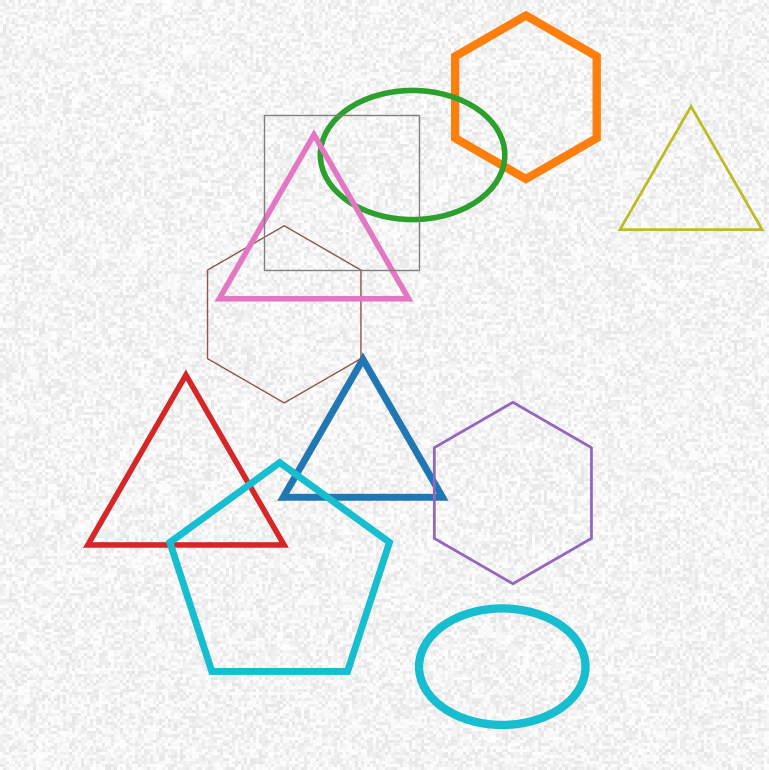[{"shape": "triangle", "thickness": 2.5, "radius": 0.6, "center": [0.471, 0.414]}, {"shape": "hexagon", "thickness": 3, "radius": 0.53, "center": [0.683, 0.874]}, {"shape": "oval", "thickness": 2, "radius": 0.6, "center": [0.536, 0.799]}, {"shape": "triangle", "thickness": 2, "radius": 0.74, "center": [0.241, 0.366]}, {"shape": "hexagon", "thickness": 1, "radius": 0.59, "center": [0.666, 0.36]}, {"shape": "hexagon", "thickness": 0.5, "radius": 0.58, "center": [0.369, 0.592]}, {"shape": "triangle", "thickness": 2, "radius": 0.71, "center": [0.408, 0.683]}, {"shape": "square", "thickness": 0.5, "radius": 0.5, "center": [0.443, 0.75]}, {"shape": "triangle", "thickness": 1, "radius": 0.53, "center": [0.897, 0.755]}, {"shape": "oval", "thickness": 3, "radius": 0.54, "center": [0.652, 0.134]}, {"shape": "pentagon", "thickness": 2.5, "radius": 0.75, "center": [0.363, 0.249]}]